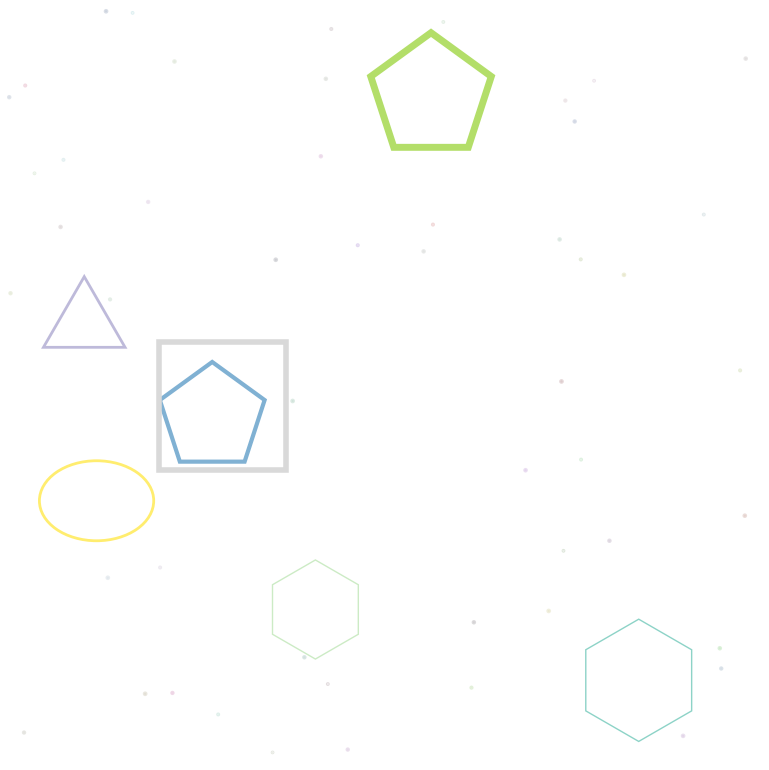[{"shape": "hexagon", "thickness": 0.5, "radius": 0.4, "center": [0.83, 0.116]}, {"shape": "triangle", "thickness": 1, "radius": 0.31, "center": [0.109, 0.58]}, {"shape": "pentagon", "thickness": 1.5, "radius": 0.36, "center": [0.276, 0.458]}, {"shape": "pentagon", "thickness": 2.5, "radius": 0.41, "center": [0.56, 0.875]}, {"shape": "square", "thickness": 2, "radius": 0.41, "center": [0.289, 0.473]}, {"shape": "hexagon", "thickness": 0.5, "radius": 0.32, "center": [0.41, 0.208]}, {"shape": "oval", "thickness": 1, "radius": 0.37, "center": [0.125, 0.35]}]